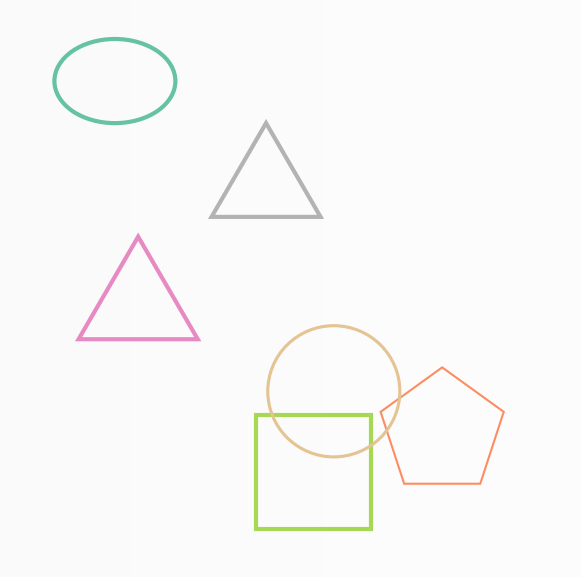[{"shape": "oval", "thickness": 2, "radius": 0.52, "center": [0.198, 0.859]}, {"shape": "pentagon", "thickness": 1, "radius": 0.56, "center": [0.761, 0.252]}, {"shape": "triangle", "thickness": 2, "radius": 0.59, "center": [0.238, 0.471]}, {"shape": "square", "thickness": 2, "radius": 0.49, "center": [0.539, 0.182]}, {"shape": "circle", "thickness": 1.5, "radius": 0.57, "center": [0.574, 0.322]}, {"shape": "triangle", "thickness": 2, "radius": 0.54, "center": [0.458, 0.678]}]